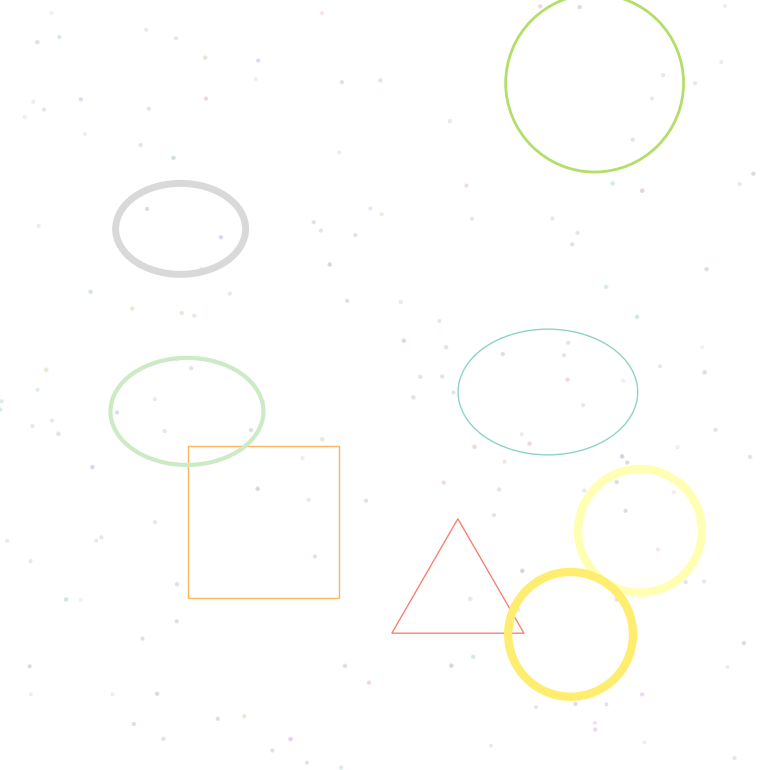[{"shape": "oval", "thickness": 0.5, "radius": 0.58, "center": [0.712, 0.491]}, {"shape": "circle", "thickness": 3, "radius": 0.4, "center": [0.831, 0.311]}, {"shape": "triangle", "thickness": 0.5, "radius": 0.5, "center": [0.595, 0.227]}, {"shape": "square", "thickness": 0.5, "radius": 0.49, "center": [0.342, 0.322]}, {"shape": "circle", "thickness": 1, "radius": 0.58, "center": [0.772, 0.892]}, {"shape": "oval", "thickness": 2.5, "radius": 0.42, "center": [0.235, 0.703]}, {"shape": "oval", "thickness": 1.5, "radius": 0.5, "center": [0.243, 0.466]}, {"shape": "circle", "thickness": 3, "radius": 0.41, "center": [0.741, 0.176]}]